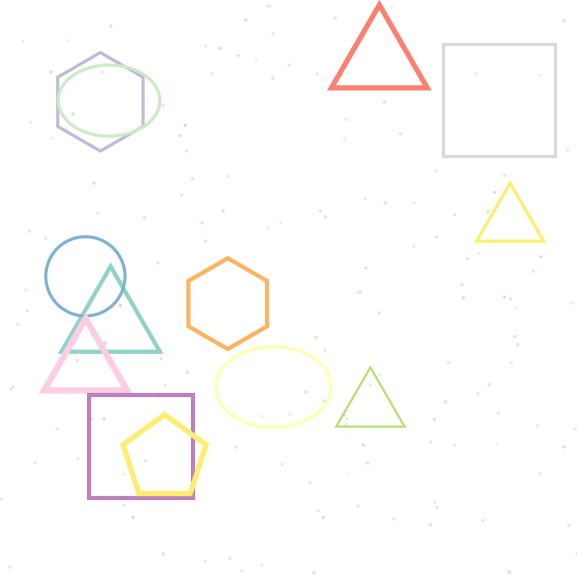[{"shape": "triangle", "thickness": 2, "radius": 0.49, "center": [0.192, 0.439]}, {"shape": "oval", "thickness": 1.5, "radius": 0.5, "center": [0.474, 0.329]}, {"shape": "hexagon", "thickness": 1.5, "radius": 0.43, "center": [0.174, 0.823]}, {"shape": "triangle", "thickness": 2.5, "radius": 0.48, "center": [0.657, 0.895]}, {"shape": "circle", "thickness": 1.5, "radius": 0.34, "center": [0.148, 0.521]}, {"shape": "hexagon", "thickness": 2, "radius": 0.39, "center": [0.394, 0.473]}, {"shape": "triangle", "thickness": 1, "radius": 0.34, "center": [0.641, 0.295]}, {"shape": "triangle", "thickness": 3, "radius": 0.42, "center": [0.148, 0.365]}, {"shape": "square", "thickness": 1.5, "radius": 0.48, "center": [0.863, 0.827]}, {"shape": "square", "thickness": 2, "radius": 0.45, "center": [0.244, 0.226]}, {"shape": "oval", "thickness": 1.5, "radius": 0.44, "center": [0.189, 0.825]}, {"shape": "triangle", "thickness": 1.5, "radius": 0.34, "center": [0.883, 0.615]}, {"shape": "pentagon", "thickness": 2.5, "radius": 0.38, "center": [0.285, 0.206]}]